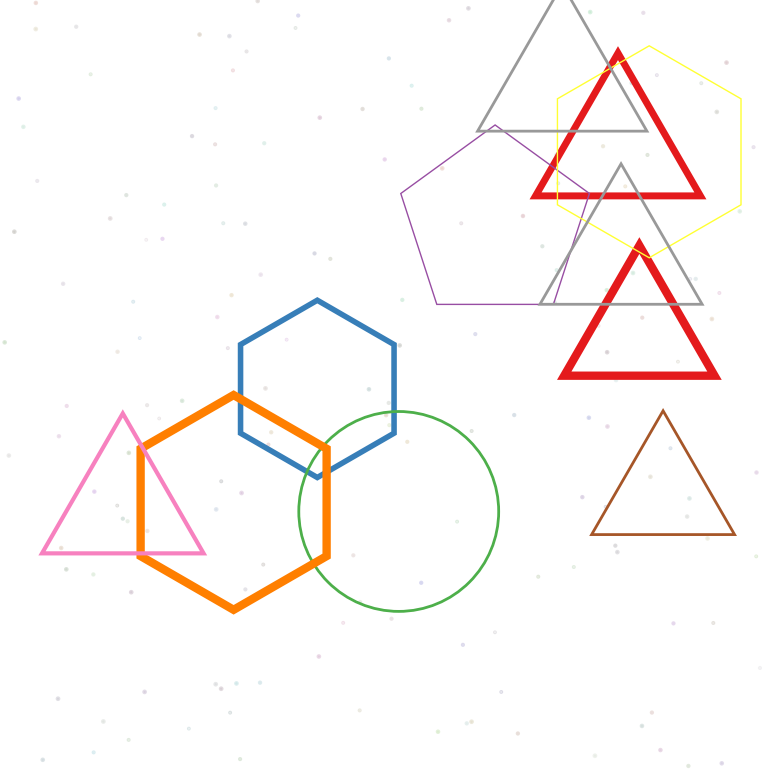[{"shape": "triangle", "thickness": 2.5, "radius": 0.62, "center": [0.803, 0.807]}, {"shape": "triangle", "thickness": 3, "radius": 0.56, "center": [0.83, 0.568]}, {"shape": "hexagon", "thickness": 2, "radius": 0.58, "center": [0.412, 0.495]}, {"shape": "circle", "thickness": 1, "radius": 0.65, "center": [0.518, 0.336]}, {"shape": "pentagon", "thickness": 0.5, "radius": 0.64, "center": [0.643, 0.709]}, {"shape": "hexagon", "thickness": 3, "radius": 0.7, "center": [0.303, 0.348]}, {"shape": "hexagon", "thickness": 0.5, "radius": 0.69, "center": [0.843, 0.803]}, {"shape": "triangle", "thickness": 1, "radius": 0.54, "center": [0.861, 0.359]}, {"shape": "triangle", "thickness": 1.5, "radius": 0.61, "center": [0.159, 0.342]}, {"shape": "triangle", "thickness": 1, "radius": 0.63, "center": [0.73, 0.893]}, {"shape": "triangle", "thickness": 1, "radius": 0.61, "center": [0.807, 0.666]}]